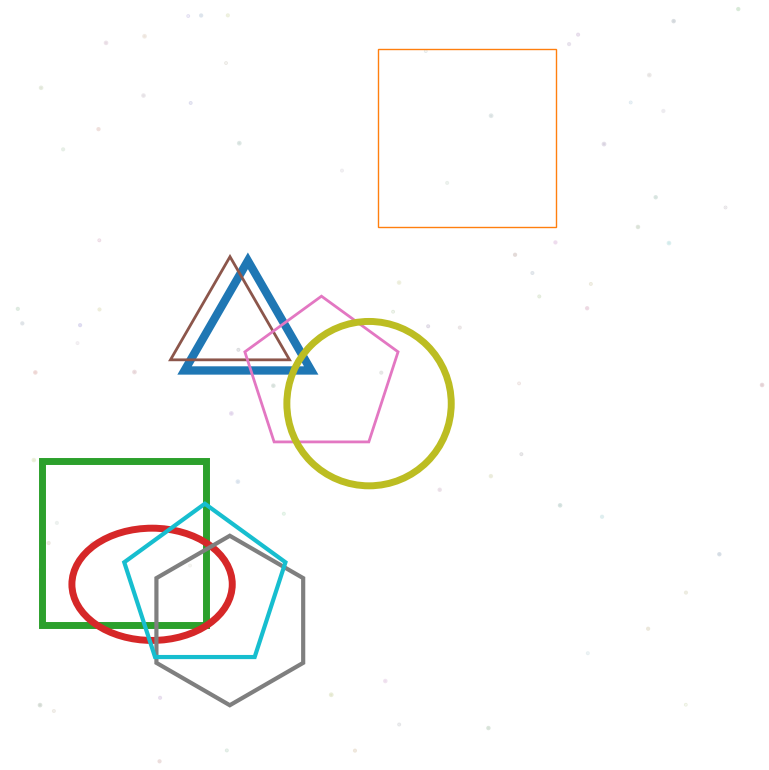[{"shape": "triangle", "thickness": 3, "radius": 0.47, "center": [0.322, 0.566]}, {"shape": "square", "thickness": 0.5, "radius": 0.58, "center": [0.606, 0.821]}, {"shape": "square", "thickness": 2.5, "radius": 0.53, "center": [0.161, 0.295]}, {"shape": "oval", "thickness": 2.5, "radius": 0.52, "center": [0.198, 0.241]}, {"shape": "triangle", "thickness": 1, "radius": 0.45, "center": [0.299, 0.577]}, {"shape": "pentagon", "thickness": 1, "radius": 0.52, "center": [0.417, 0.511]}, {"shape": "hexagon", "thickness": 1.5, "radius": 0.55, "center": [0.298, 0.194]}, {"shape": "circle", "thickness": 2.5, "radius": 0.53, "center": [0.479, 0.476]}, {"shape": "pentagon", "thickness": 1.5, "radius": 0.55, "center": [0.266, 0.236]}]